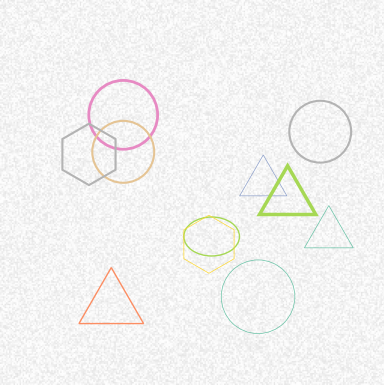[{"shape": "circle", "thickness": 0.5, "radius": 0.48, "center": [0.67, 0.229]}, {"shape": "triangle", "thickness": 0.5, "radius": 0.37, "center": [0.854, 0.393]}, {"shape": "triangle", "thickness": 1, "radius": 0.48, "center": [0.289, 0.208]}, {"shape": "triangle", "thickness": 0.5, "radius": 0.35, "center": [0.684, 0.527]}, {"shape": "circle", "thickness": 2, "radius": 0.45, "center": [0.32, 0.702]}, {"shape": "oval", "thickness": 1, "radius": 0.36, "center": [0.55, 0.386]}, {"shape": "triangle", "thickness": 2.5, "radius": 0.42, "center": [0.747, 0.485]}, {"shape": "hexagon", "thickness": 0.5, "radius": 0.38, "center": [0.543, 0.366]}, {"shape": "circle", "thickness": 1.5, "radius": 0.4, "center": [0.32, 0.606]}, {"shape": "hexagon", "thickness": 1.5, "radius": 0.4, "center": [0.231, 0.599]}, {"shape": "circle", "thickness": 1.5, "radius": 0.4, "center": [0.832, 0.658]}]